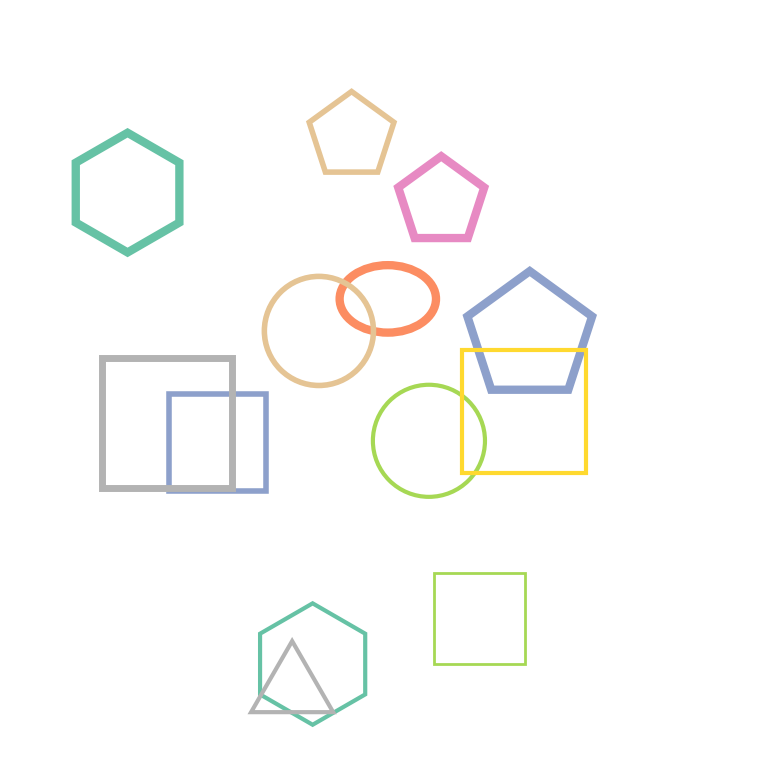[{"shape": "hexagon", "thickness": 1.5, "radius": 0.39, "center": [0.406, 0.138]}, {"shape": "hexagon", "thickness": 3, "radius": 0.39, "center": [0.166, 0.75]}, {"shape": "oval", "thickness": 3, "radius": 0.31, "center": [0.504, 0.612]}, {"shape": "square", "thickness": 2, "radius": 0.32, "center": [0.282, 0.425]}, {"shape": "pentagon", "thickness": 3, "radius": 0.43, "center": [0.688, 0.563]}, {"shape": "pentagon", "thickness": 3, "radius": 0.29, "center": [0.573, 0.738]}, {"shape": "circle", "thickness": 1.5, "radius": 0.36, "center": [0.557, 0.428]}, {"shape": "square", "thickness": 1, "radius": 0.29, "center": [0.622, 0.196]}, {"shape": "square", "thickness": 1.5, "radius": 0.4, "center": [0.68, 0.466]}, {"shape": "circle", "thickness": 2, "radius": 0.35, "center": [0.414, 0.57]}, {"shape": "pentagon", "thickness": 2, "radius": 0.29, "center": [0.457, 0.823]}, {"shape": "square", "thickness": 2.5, "radius": 0.42, "center": [0.217, 0.451]}, {"shape": "triangle", "thickness": 1.5, "radius": 0.31, "center": [0.379, 0.106]}]